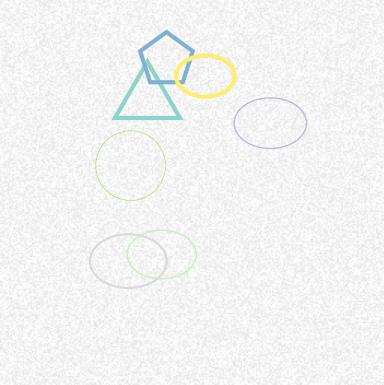[{"shape": "triangle", "thickness": 3, "radius": 0.49, "center": [0.383, 0.742]}, {"shape": "oval", "thickness": 1, "radius": 0.47, "center": [0.702, 0.68]}, {"shape": "pentagon", "thickness": 3, "radius": 0.36, "center": [0.432, 0.845]}, {"shape": "circle", "thickness": 0.5, "radius": 0.45, "center": [0.339, 0.57]}, {"shape": "oval", "thickness": 1.5, "radius": 0.5, "center": [0.333, 0.322]}, {"shape": "oval", "thickness": 1, "radius": 0.45, "center": [0.42, 0.339]}, {"shape": "oval", "thickness": 3, "radius": 0.38, "center": [0.534, 0.802]}]